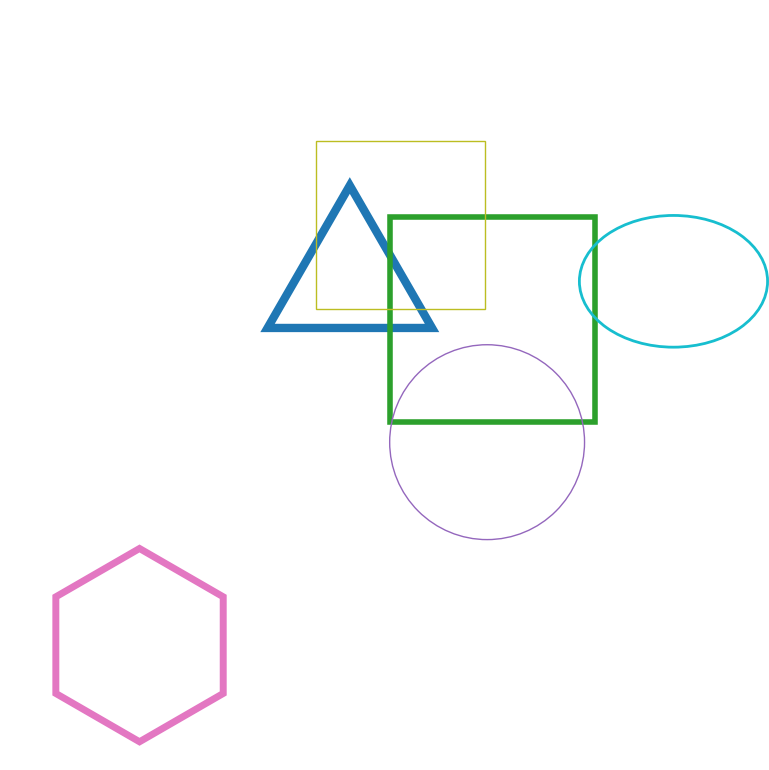[{"shape": "triangle", "thickness": 3, "radius": 0.62, "center": [0.454, 0.636]}, {"shape": "square", "thickness": 2, "radius": 0.67, "center": [0.639, 0.585]}, {"shape": "circle", "thickness": 0.5, "radius": 0.63, "center": [0.633, 0.426]}, {"shape": "hexagon", "thickness": 2.5, "radius": 0.63, "center": [0.181, 0.162]}, {"shape": "square", "thickness": 0.5, "radius": 0.55, "center": [0.52, 0.708]}, {"shape": "oval", "thickness": 1, "radius": 0.61, "center": [0.875, 0.635]}]